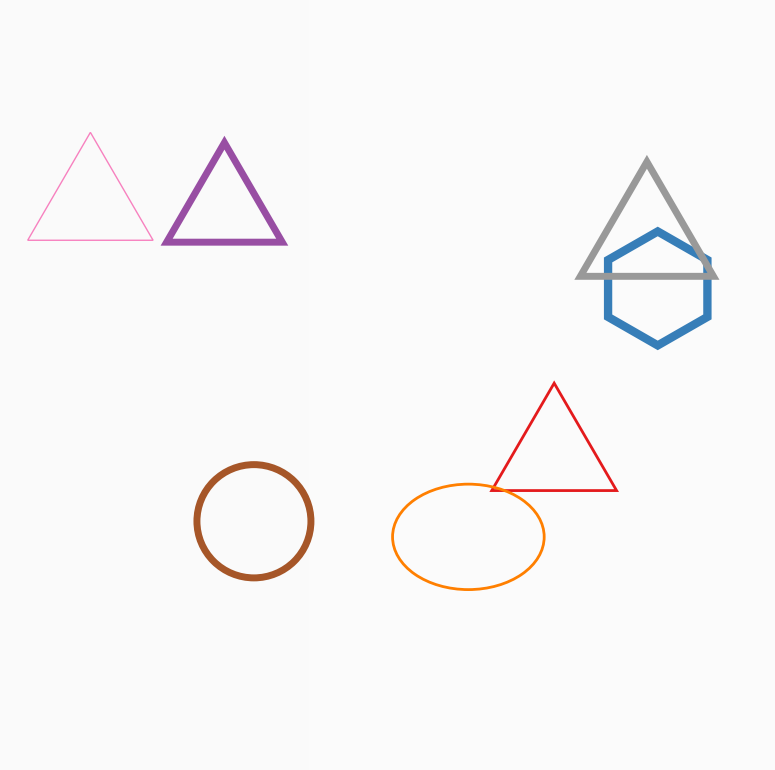[{"shape": "triangle", "thickness": 1, "radius": 0.46, "center": [0.715, 0.409]}, {"shape": "hexagon", "thickness": 3, "radius": 0.37, "center": [0.849, 0.625]}, {"shape": "triangle", "thickness": 2.5, "radius": 0.43, "center": [0.29, 0.729]}, {"shape": "oval", "thickness": 1, "radius": 0.49, "center": [0.604, 0.303]}, {"shape": "circle", "thickness": 2.5, "radius": 0.37, "center": [0.328, 0.323]}, {"shape": "triangle", "thickness": 0.5, "radius": 0.47, "center": [0.117, 0.735]}, {"shape": "triangle", "thickness": 2.5, "radius": 0.5, "center": [0.835, 0.691]}]